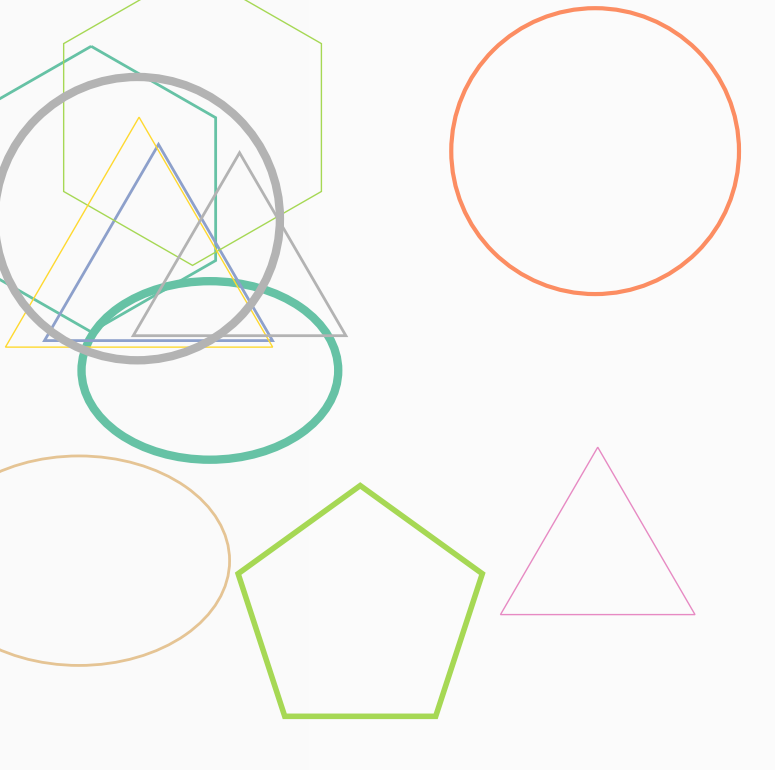[{"shape": "hexagon", "thickness": 1, "radius": 0.93, "center": [0.118, 0.754]}, {"shape": "oval", "thickness": 3, "radius": 0.83, "center": [0.271, 0.519]}, {"shape": "circle", "thickness": 1.5, "radius": 0.93, "center": [0.768, 0.804]}, {"shape": "triangle", "thickness": 1, "radius": 0.85, "center": [0.205, 0.643]}, {"shape": "triangle", "thickness": 0.5, "radius": 0.72, "center": [0.771, 0.274]}, {"shape": "pentagon", "thickness": 2, "radius": 0.83, "center": [0.465, 0.204]}, {"shape": "hexagon", "thickness": 0.5, "radius": 0.96, "center": [0.248, 0.847]}, {"shape": "triangle", "thickness": 0.5, "radius": 1.0, "center": [0.179, 0.649]}, {"shape": "oval", "thickness": 1, "radius": 0.97, "center": [0.102, 0.272]}, {"shape": "circle", "thickness": 3, "radius": 0.92, "center": [0.177, 0.716]}, {"shape": "triangle", "thickness": 1, "radius": 0.79, "center": [0.309, 0.643]}]